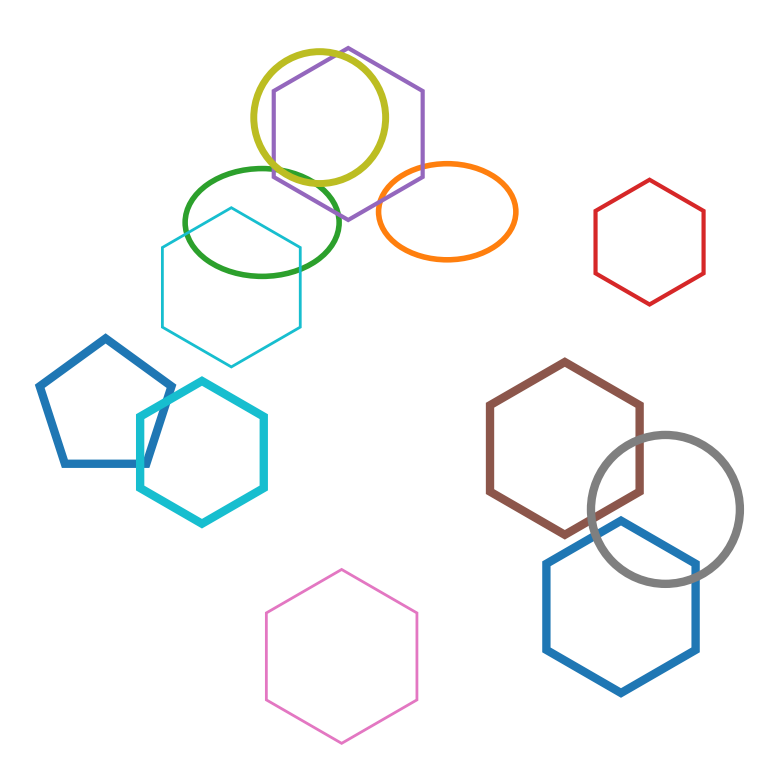[{"shape": "hexagon", "thickness": 3, "radius": 0.56, "center": [0.806, 0.212]}, {"shape": "pentagon", "thickness": 3, "radius": 0.45, "center": [0.137, 0.471]}, {"shape": "oval", "thickness": 2, "radius": 0.45, "center": [0.581, 0.725]}, {"shape": "oval", "thickness": 2, "radius": 0.5, "center": [0.34, 0.711]}, {"shape": "hexagon", "thickness": 1.5, "radius": 0.41, "center": [0.844, 0.686]}, {"shape": "hexagon", "thickness": 1.5, "radius": 0.56, "center": [0.452, 0.826]}, {"shape": "hexagon", "thickness": 3, "radius": 0.56, "center": [0.734, 0.418]}, {"shape": "hexagon", "thickness": 1, "radius": 0.56, "center": [0.444, 0.148]}, {"shape": "circle", "thickness": 3, "radius": 0.48, "center": [0.864, 0.338]}, {"shape": "circle", "thickness": 2.5, "radius": 0.43, "center": [0.415, 0.847]}, {"shape": "hexagon", "thickness": 1, "radius": 0.52, "center": [0.3, 0.627]}, {"shape": "hexagon", "thickness": 3, "radius": 0.46, "center": [0.262, 0.413]}]